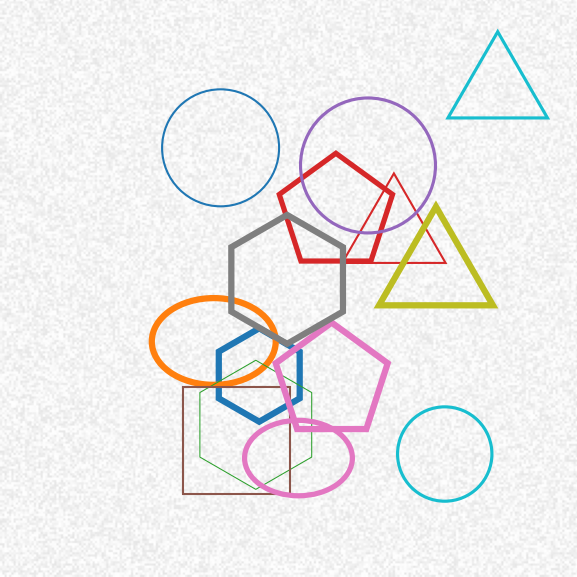[{"shape": "circle", "thickness": 1, "radius": 0.51, "center": [0.382, 0.743]}, {"shape": "hexagon", "thickness": 3, "radius": 0.4, "center": [0.449, 0.35]}, {"shape": "oval", "thickness": 3, "radius": 0.54, "center": [0.37, 0.408]}, {"shape": "hexagon", "thickness": 0.5, "radius": 0.56, "center": [0.443, 0.264]}, {"shape": "triangle", "thickness": 1, "radius": 0.52, "center": [0.682, 0.596]}, {"shape": "pentagon", "thickness": 2.5, "radius": 0.52, "center": [0.582, 0.631]}, {"shape": "circle", "thickness": 1.5, "radius": 0.58, "center": [0.637, 0.713]}, {"shape": "square", "thickness": 1, "radius": 0.46, "center": [0.409, 0.236]}, {"shape": "pentagon", "thickness": 3, "radius": 0.51, "center": [0.574, 0.339]}, {"shape": "oval", "thickness": 2.5, "radius": 0.47, "center": [0.517, 0.206]}, {"shape": "hexagon", "thickness": 3, "radius": 0.56, "center": [0.497, 0.515]}, {"shape": "triangle", "thickness": 3, "radius": 0.57, "center": [0.755, 0.527]}, {"shape": "circle", "thickness": 1.5, "radius": 0.41, "center": [0.77, 0.213]}, {"shape": "triangle", "thickness": 1.5, "radius": 0.5, "center": [0.862, 0.845]}]